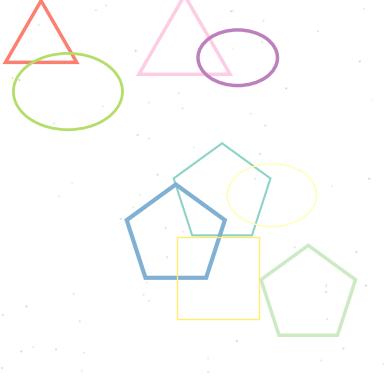[{"shape": "pentagon", "thickness": 1.5, "radius": 0.66, "center": [0.577, 0.496]}, {"shape": "oval", "thickness": 1, "radius": 0.58, "center": [0.706, 0.493]}, {"shape": "triangle", "thickness": 2.5, "radius": 0.53, "center": [0.107, 0.891]}, {"shape": "pentagon", "thickness": 3, "radius": 0.67, "center": [0.457, 0.387]}, {"shape": "oval", "thickness": 2, "radius": 0.71, "center": [0.176, 0.762]}, {"shape": "triangle", "thickness": 2.5, "radius": 0.68, "center": [0.479, 0.875]}, {"shape": "oval", "thickness": 2.5, "radius": 0.52, "center": [0.618, 0.85]}, {"shape": "pentagon", "thickness": 2.5, "radius": 0.65, "center": [0.801, 0.234]}, {"shape": "square", "thickness": 1, "radius": 0.54, "center": [0.566, 0.278]}]